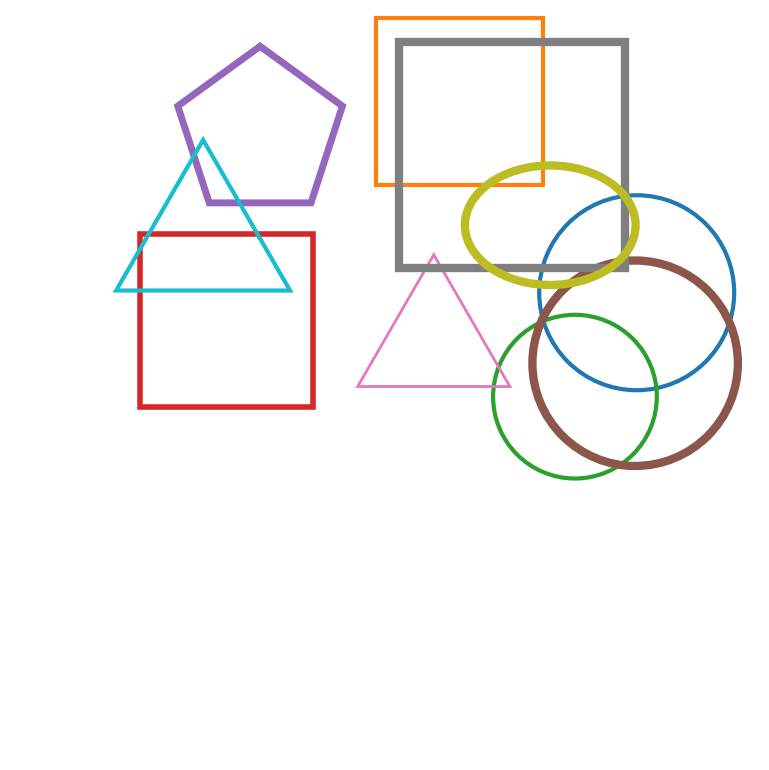[{"shape": "circle", "thickness": 1.5, "radius": 0.63, "center": [0.827, 0.62]}, {"shape": "square", "thickness": 1.5, "radius": 0.54, "center": [0.597, 0.869]}, {"shape": "circle", "thickness": 1.5, "radius": 0.53, "center": [0.747, 0.485]}, {"shape": "square", "thickness": 2, "radius": 0.56, "center": [0.294, 0.584]}, {"shape": "pentagon", "thickness": 2.5, "radius": 0.56, "center": [0.338, 0.827]}, {"shape": "circle", "thickness": 3, "radius": 0.67, "center": [0.825, 0.528]}, {"shape": "triangle", "thickness": 1, "radius": 0.57, "center": [0.563, 0.555]}, {"shape": "square", "thickness": 3, "radius": 0.73, "center": [0.665, 0.799]}, {"shape": "oval", "thickness": 3, "radius": 0.55, "center": [0.715, 0.708]}, {"shape": "triangle", "thickness": 1.5, "radius": 0.65, "center": [0.264, 0.688]}]